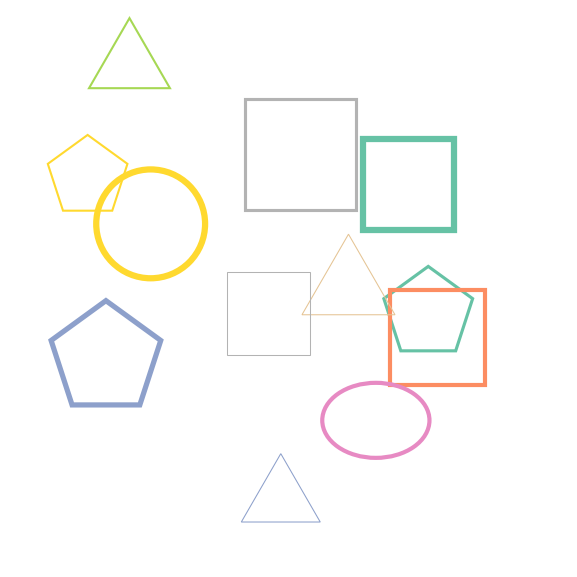[{"shape": "pentagon", "thickness": 1.5, "radius": 0.4, "center": [0.742, 0.457]}, {"shape": "square", "thickness": 3, "radius": 0.39, "center": [0.707, 0.68]}, {"shape": "square", "thickness": 2, "radius": 0.41, "center": [0.758, 0.415]}, {"shape": "pentagon", "thickness": 2.5, "radius": 0.5, "center": [0.183, 0.379]}, {"shape": "triangle", "thickness": 0.5, "radius": 0.39, "center": [0.486, 0.135]}, {"shape": "oval", "thickness": 2, "radius": 0.46, "center": [0.651, 0.271]}, {"shape": "triangle", "thickness": 1, "radius": 0.4, "center": [0.224, 0.887]}, {"shape": "pentagon", "thickness": 1, "radius": 0.36, "center": [0.152, 0.693]}, {"shape": "circle", "thickness": 3, "radius": 0.47, "center": [0.261, 0.612]}, {"shape": "triangle", "thickness": 0.5, "radius": 0.47, "center": [0.603, 0.501]}, {"shape": "square", "thickness": 0.5, "radius": 0.36, "center": [0.465, 0.457]}, {"shape": "square", "thickness": 1.5, "radius": 0.48, "center": [0.52, 0.732]}]